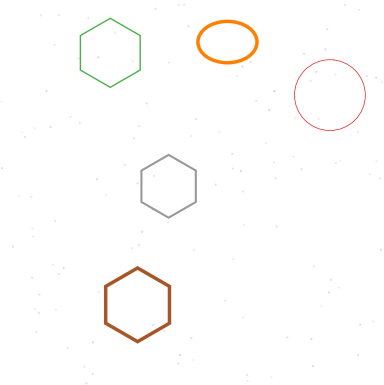[{"shape": "circle", "thickness": 0.5, "radius": 0.46, "center": [0.857, 0.753]}, {"shape": "hexagon", "thickness": 1, "radius": 0.45, "center": [0.286, 0.863]}, {"shape": "oval", "thickness": 2.5, "radius": 0.38, "center": [0.591, 0.891]}, {"shape": "hexagon", "thickness": 2.5, "radius": 0.48, "center": [0.357, 0.208]}, {"shape": "hexagon", "thickness": 1.5, "radius": 0.41, "center": [0.438, 0.516]}]